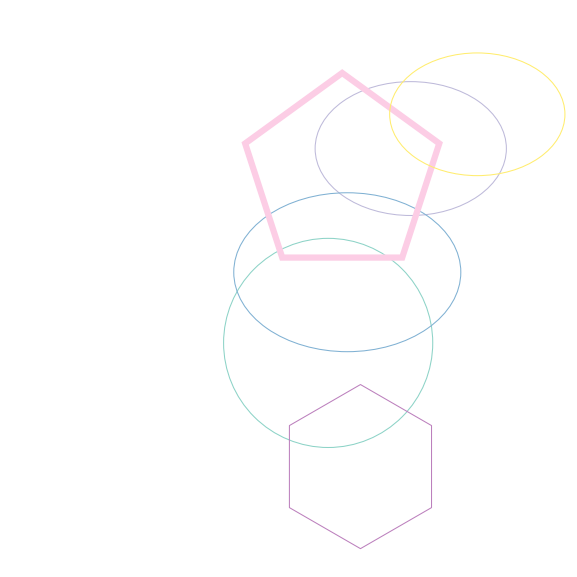[{"shape": "circle", "thickness": 0.5, "radius": 0.91, "center": [0.568, 0.405]}, {"shape": "oval", "thickness": 0.5, "radius": 0.83, "center": [0.711, 0.742]}, {"shape": "oval", "thickness": 0.5, "radius": 0.98, "center": [0.601, 0.528]}, {"shape": "pentagon", "thickness": 3, "radius": 0.88, "center": [0.593, 0.696]}, {"shape": "hexagon", "thickness": 0.5, "radius": 0.71, "center": [0.624, 0.191]}, {"shape": "oval", "thickness": 0.5, "radius": 0.76, "center": [0.826, 0.801]}]